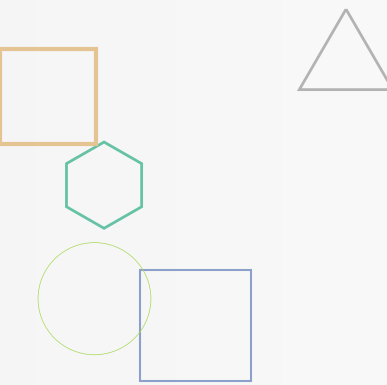[{"shape": "hexagon", "thickness": 2, "radius": 0.56, "center": [0.269, 0.519]}, {"shape": "square", "thickness": 1.5, "radius": 0.72, "center": [0.504, 0.154]}, {"shape": "circle", "thickness": 0.5, "radius": 0.73, "center": [0.244, 0.224]}, {"shape": "square", "thickness": 3, "radius": 0.62, "center": [0.123, 0.749]}, {"shape": "triangle", "thickness": 2, "radius": 0.7, "center": [0.893, 0.837]}]